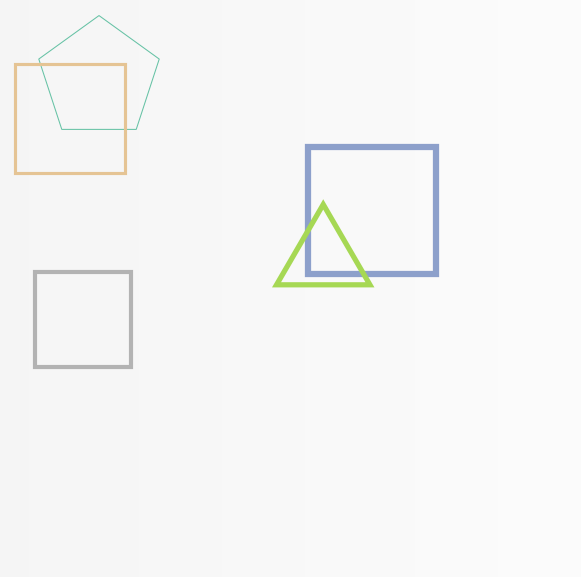[{"shape": "pentagon", "thickness": 0.5, "radius": 0.54, "center": [0.17, 0.863]}, {"shape": "square", "thickness": 3, "radius": 0.55, "center": [0.64, 0.635]}, {"shape": "triangle", "thickness": 2.5, "radius": 0.46, "center": [0.556, 0.552]}, {"shape": "square", "thickness": 1.5, "radius": 0.47, "center": [0.121, 0.794]}, {"shape": "square", "thickness": 2, "radius": 0.41, "center": [0.142, 0.446]}]